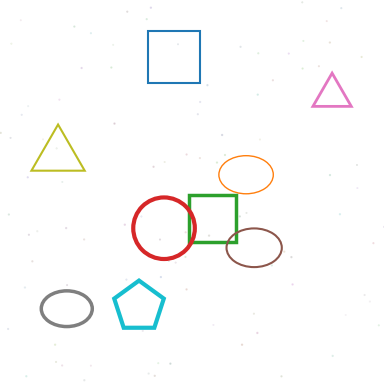[{"shape": "square", "thickness": 1.5, "radius": 0.33, "center": [0.452, 0.852]}, {"shape": "oval", "thickness": 1, "radius": 0.35, "center": [0.639, 0.546]}, {"shape": "square", "thickness": 2.5, "radius": 0.31, "center": [0.552, 0.433]}, {"shape": "circle", "thickness": 3, "radius": 0.4, "center": [0.426, 0.407]}, {"shape": "oval", "thickness": 1.5, "radius": 0.36, "center": [0.66, 0.356]}, {"shape": "triangle", "thickness": 2, "radius": 0.29, "center": [0.863, 0.752]}, {"shape": "oval", "thickness": 2.5, "radius": 0.33, "center": [0.173, 0.198]}, {"shape": "triangle", "thickness": 1.5, "radius": 0.4, "center": [0.151, 0.597]}, {"shape": "pentagon", "thickness": 3, "radius": 0.34, "center": [0.361, 0.203]}]